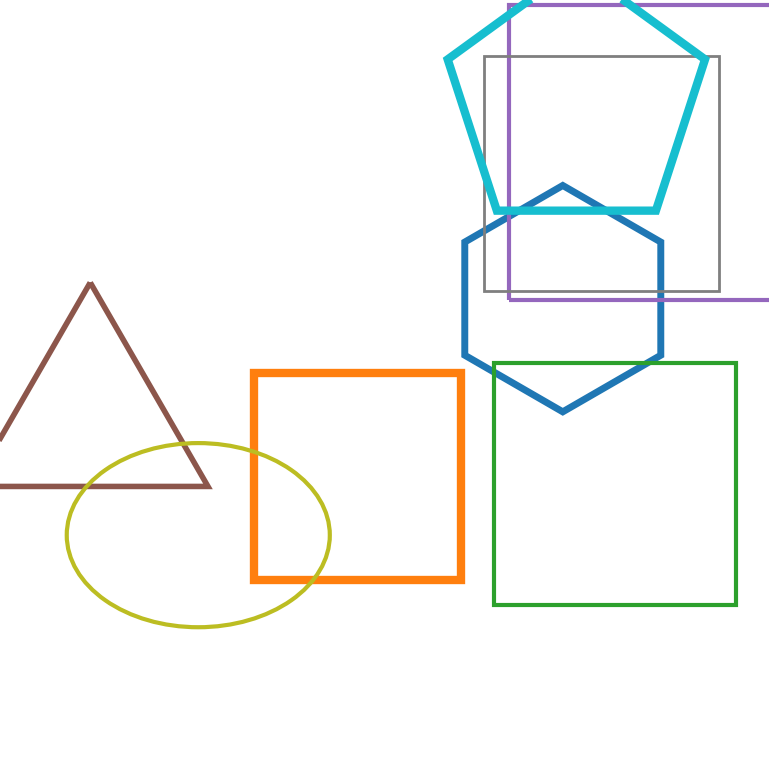[{"shape": "hexagon", "thickness": 2.5, "radius": 0.73, "center": [0.731, 0.612]}, {"shape": "square", "thickness": 3, "radius": 0.67, "center": [0.465, 0.381]}, {"shape": "square", "thickness": 1.5, "radius": 0.79, "center": [0.799, 0.372]}, {"shape": "square", "thickness": 1.5, "radius": 0.96, "center": [0.853, 0.802]}, {"shape": "triangle", "thickness": 2, "radius": 0.88, "center": [0.117, 0.457]}, {"shape": "square", "thickness": 1, "radius": 0.76, "center": [0.781, 0.774]}, {"shape": "oval", "thickness": 1.5, "radius": 0.85, "center": [0.258, 0.305]}, {"shape": "pentagon", "thickness": 3, "radius": 0.88, "center": [0.749, 0.869]}]